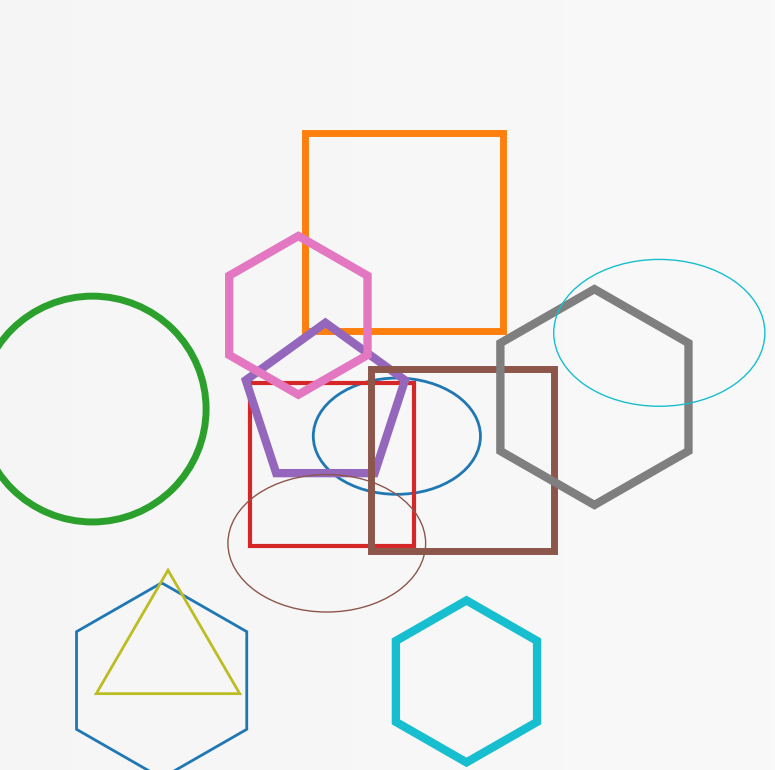[{"shape": "oval", "thickness": 1, "radius": 0.54, "center": [0.512, 0.434]}, {"shape": "hexagon", "thickness": 1, "radius": 0.63, "center": [0.209, 0.116]}, {"shape": "square", "thickness": 2.5, "radius": 0.64, "center": [0.521, 0.699]}, {"shape": "circle", "thickness": 2.5, "radius": 0.73, "center": [0.119, 0.469]}, {"shape": "square", "thickness": 1.5, "radius": 0.53, "center": [0.429, 0.397]}, {"shape": "pentagon", "thickness": 3, "radius": 0.54, "center": [0.42, 0.473]}, {"shape": "oval", "thickness": 0.5, "radius": 0.64, "center": [0.422, 0.294]}, {"shape": "square", "thickness": 2.5, "radius": 0.59, "center": [0.597, 0.403]}, {"shape": "hexagon", "thickness": 3, "radius": 0.52, "center": [0.385, 0.59]}, {"shape": "hexagon", "thickness": 3, "radius": 0.7, "center": [0.767, 0.484]}, {"shape": "triangle", "thickness": 1, "radius": 0.53, "center": [0.217, 0.153]}, {"shape": "oval", "thickness": 0.5, "radius": 0.68, "center": [0.851, 0.568]}, {"shape": "hexagon", "thickness": 3, "radius": 0.53, "center": [0.602, 0.115]}]